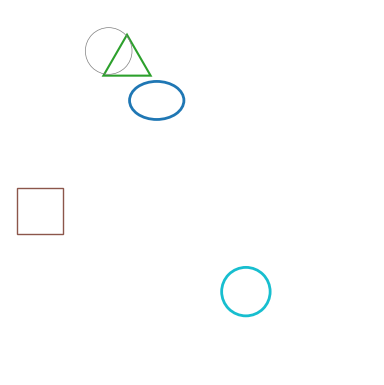[{"shape": "oval", "thickness": 2, "radius": 0.35, "center": [0.407, 0.739]}, {"shape": "triangle", "thickness": 1.5, "radius": 0.35, "center": [0.33, 0.839]}, {"shape": "square", "thickness": 1, "radius": 0.3, "center": [0.104, 0.452]}, {"shape": "circle", "thickness": 0.5, "radius": 0.3, "center": [0.282, 0.868]}, {"shape": "circle", "thickness": 2, "radius": 0.31, "center": [0.639, 0.243]}]